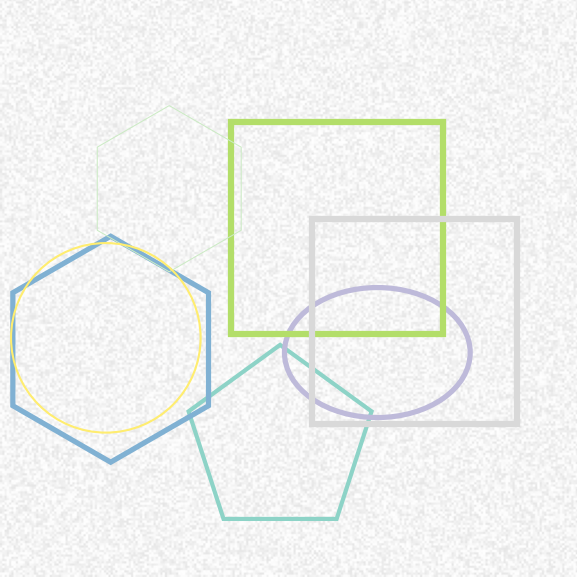[{"shape": "pentagon", "thickness": 2, "radius": 0.83, "center": [0.485, 0.235]}, {"shape": "oval", "thickness": 2.5, "radius": 0.8, "center": [0.653, 0.389]}, {"shape": "hexagon", "thickness": 2.5, "radius": 0.98, "center": [0.192, 0.394]}, {"shape": "square", "thickness": 3, "radius": 0.92, "center": [0.584, 0.605]}, {"shape": "square", "thickness": 3, "radius": 0.89, "center": [0.718, 0.443]}, {"shape": "hexagon", "thickness": 0.5, "radius": 0.72, "center": [0.293, 0.672]}, {"shape": "circle", "thickness": 1, "radius": 0.82, "center": [0.183, 0.414]}]